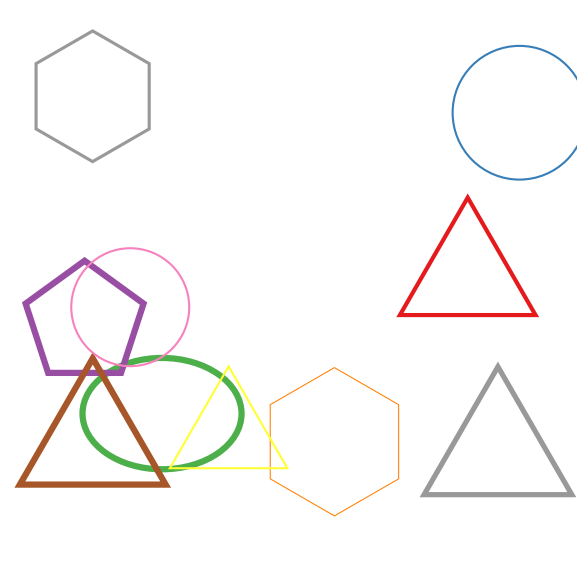[{"shape": "triangle", "thickness": 2, "radius": 0.68, "center": [0.81, 0.521]}, {"shape": "circle", "thickness": 1, "radius": 0.58, "center": [0.9, 0.804]}, {"shape": "oval", "thickness": 3, "radius": 0.69, "center": [0.281, 0.283]}, {"shape": "pentagon", "thickness": 3, "radius": 0.54, "center": [0.146, 0.44]}, {"shape": "hexagon", "thickness": 0.5, "radius": 0.64, "center": [0.579, 0.234]}, {"shape": "triangle", "thickness": 1, "radius": 0.59, "center": [0.396, 0.247]}, {"shape": "triangle", "thickness": 3, "radius": 0.73, "center": [0.161, 0.233]}, {"shape": "circle", "thickness": 1, "radius": 0.51, "center": [0.226, 0.467]}, {"shape": "hexagon", "thickness": 1.5, "radius": 0.57, "center": [0.16, 0.832]}, {"shape": "triangle", "thickness": 2.5, "radius": 0.74, "center": [0.862, 0.216]}]